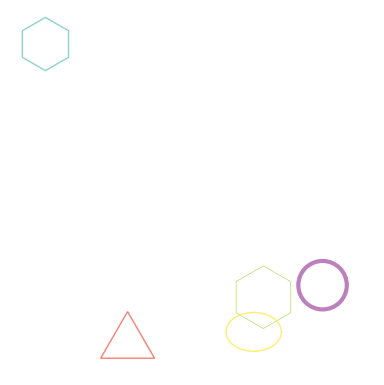[{"shape": "hexagon", "thickness": 1, "radius": 0.35, "center": [0.118, 0.886]}, {"shape": "triangle", "thickness": 1, "radius": 0.4, "center": [0.331, 0.11]}, {"shape": "hexagon", "thickness": 0.5, "radius": 0.41, "center": [0.684, 0.228]}, {"shape": "circle", "thickness": 3, "radius": 0.31, "center": [0.838, 0.259]}, {"shape": "oval", "thickness": 1, "radius": 0.36, "center": [0.659, 0.138]}]